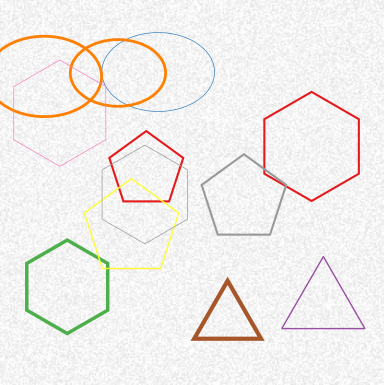[{"shape": "hexagon", "thickness": 1.5, "radius": 0.71, "center": [0.809, 0.62]}, {"shape": "pentagon", "thickness": 1.5, "radius": 0.5, "center": [0.38, 0.559]}, {"shape": "oval", "thickness": 0.5, "radius": 0.73, "center": [0.411, 0.813]}, {"shape": "hexagon", "thickness": 2.5, "radius": 0.61, "center": [0.175, 0.255]}, {"shape": "triangle", "thickness": 1, "radius": 0.62, "center": [0.84, 0.209]}, {"shape": "oval", "thickness": 2, "radius": 0.75, "center": [0.115, 0.801]}, {"shape": "oval", "thickness": 2, "radius": 0.62, "center": [0.306, 0.811]}, {"shape": "pentagon", "thickness": 1, "radius": 0.64, "center": [0.342, 0.407]}, {"shape": "triangle", "thickness": 3, "radius": 0.5, "center": [0.591, 0.17]}, {"shape": "hexagon", "thickness": 0.5, "radius": 0.69, "center": [0.155, 0.706]}, {"shape": "hexagon", "thickness": 0.5, "radius": 0.64, "center": [0.376, 0.495]}, {"shape": "pentagon", "thickness": 1.5, "radius": 0.58, "center": [0.634, 0.484]}]